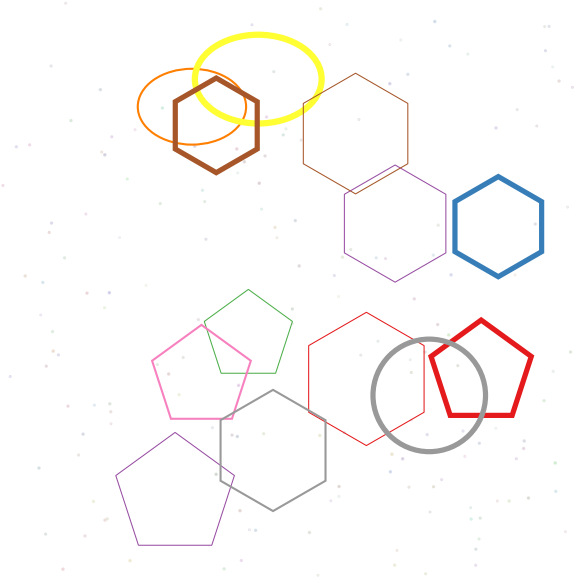[{"shape": "pentagon", "thickness": 2.5, "radius": 0.46, "center": [0.833, 0.354]}, {"shape": "hexagon", "thickness": 0.5, "radius": 0.58, "center": [0.634, 0.343]}, {"shape": "hexagon", "thickness": 2.5, "radius": 0.43, "center": [0.863, 0.607]}, {"shape": "pentagon", "thickness": 0.5, "radius": 0.4, "center": [0.43, 0.418]}, {"shape": "hexagon", "thickness": 0.5, "radius": 0.51, "center": [0.684, 0.612]}, {"shape": "pentagon", "thickness": 0.5, "radius": 0.54, "center": [0.303, 0.142]}, {"shape": "oval", "thickness": 1, "radius": 0.47, "center": [0.332, 0.814]}, {"shape": "oval", "thickness": 3, "radius": 0.55, "center": [0.447, 0.862]}, {"shape": "hexagon", "thickness": 2.5, "radius": 0.41, "center": [0.374, 0.782]}, {"shape": "hexagon", "thickness": 0.5, "radius": 0.52, "center": [0.616, 0.768]}, {"shape": "pentagon", "thickness": 1, "radius": 0.45, "center": [0.349, 0.347]}, {"shape": "hexagon", "thickness": 1, "radius": 0.52, "center": [0.473, 0.219]}, {"shape": "circle", "thickness": 2.5, "radius": 0.49, "center": [0.743, 0.314]}]